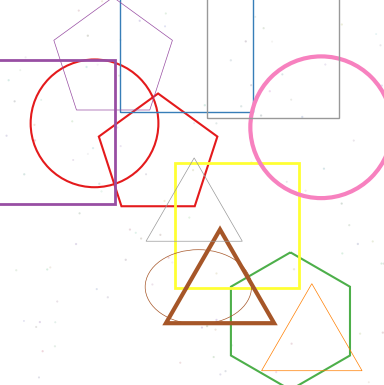[{"shape": "pentagon", "thickness": 1.5, "radius": 0.81, "center": [0.411, 0.595]}, {"shape": "circle", "thickness": 1.5, "radius": 0.83, "center": [0.246, 0.68]}, {"shape": "square", "thickness": 1, "radius": 0.86, "center": [0.485, 0.882]}, {"shape": "hexagon", "thickness": 1.5, "radius": 0.89, "center": [0.754, 0.166]}, {"shape": "pentagon", "thickness": 0.5, "radius": 0.81, "center": [0.294, 0.845]}, {"shape": "square", "thickness": 2, "radius": 0.93, "center": [0.111, 0.658]}, {"shape": "triangle", "thickness": 0.5, "radius": 0.75, "center": [0.81, 0.112]}, {"shape": "square", "thickness": 2, "radius": 0.81, "center": [0.616, 0.414]}, {"shape": "oval", "thickness": 0.5, "radius": 0.69, "center": [0.515, 0.255]}, {"shape": "triangle", "thickness": 3, "radius": 0.81, "center": [0.571, 0.242]}, {"shape": "circle", "thickness": 3, "radius": 0.92, "center": [0.834, 0.669]}, {"shape": "triangle", "thickness": 0.5, "radius": 0.72, "center": [0.504, 0.446]}, {"shape": "square", "thickness": 1, "radius": 0.86, "center": [0.709, 0.866]}]